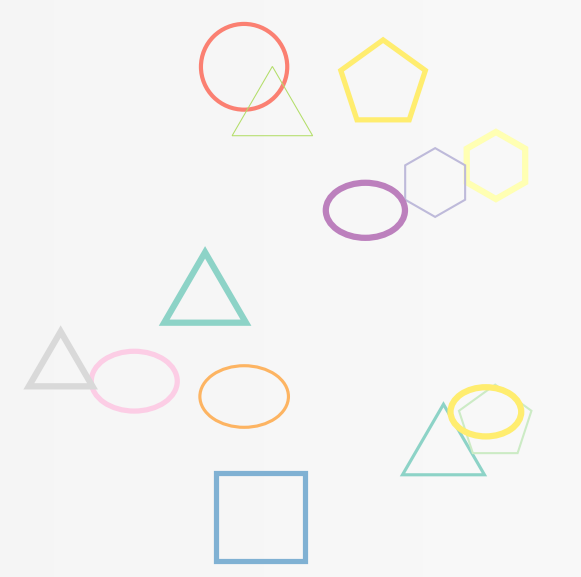[{"shape": "triangle", "thickness": 1.5, "radius": 0.41, "center": [0.763, 0.218]}, {"shape": "triangle", "thickness": 3, "radius": 0.41, "center": [0.353, 0.481]}, {"shape": "hexagon", "thickness": 3, "radius": 0.29, "center": [0.853, 0.713]}, {"shape": "hexagon", "thickness": 1, "radius": 0.3, "center": [0.749, 0.683]}, {"shape": "circle", "thickness": 2, "radius": 0.37, "center": [0.42, 0.883]}, {"shape": "square", "thickness": 2.5, "radius": 0.38, "center": [0.449, 0.104]}, {"shape": "oval", "thickness": 1.5, "radius": 0.38, "center": [0.42, 0.313]}, {"shape": "triangle", "thickness": 0.5, "radius": 0.4, "center": [0.469, 0.804]}, {"shape": "oval", "thickness": 2.5, "radius": 0.37, "center": [0.231, 0.339]}, {"shape": "triangle", "thickness": 3, "radius": 0.32, "center": [0.104, 0.362]}, {"shape": "oval", "thickness": 3, "radius": 0.34, "center": [0.629, 0.635]}, {"shape": "pentagon", "thickness": 1, "radius": 0.33, "center": [0.852, 0.268]}, {"shape": "oval", "thickness": 3, "radius": 0.3, "center": [0.836, 0.286]}, {"shape": "pentagon", "thickness": 2.5, "radius": 0.38, "center": [0.659, 0.853]}]